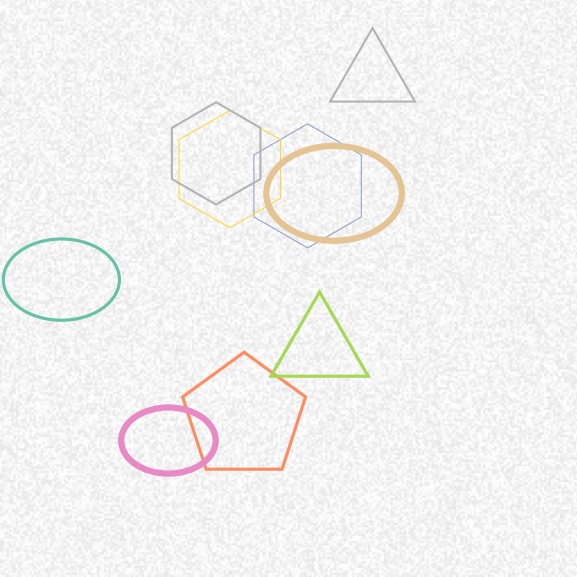[{"shape": "oval", "thickness": 1.5, "radius": 0.5, "center": [0.106, 0.515]}, {"shape": "pentagon", "thickness": 1.5, "radius": 0.56, "center": [0.423, 0.277]}, {"shape": "hexagon", "thickness": 0.5, "radius": 0.54, "center": [0.533, 0.677]}, {"shape": "oval", "thickness": 3, "radius": 0.41, "center": [0.292, 0.236]}, {"shape": "triangle", "thickness": 1.5, "radius": 0.49, "center": [0.553, 0.396]}, {"shape": "hexagon", "thickness": 0.5, "radius": 0.51, "center": [0.398, 0.706]}, {"shape": "oval", "thickness": 3, "radius": 0.59, "center": [0.578, 0.664]}, {"shape": "triangle", "thickness": 1, "radius": 0.42, "center": [0.645, 0.866]}, {"shape": "hexagon", "thickness": 1, "radius": 0.44, "center": [0.374, 0.733]}]